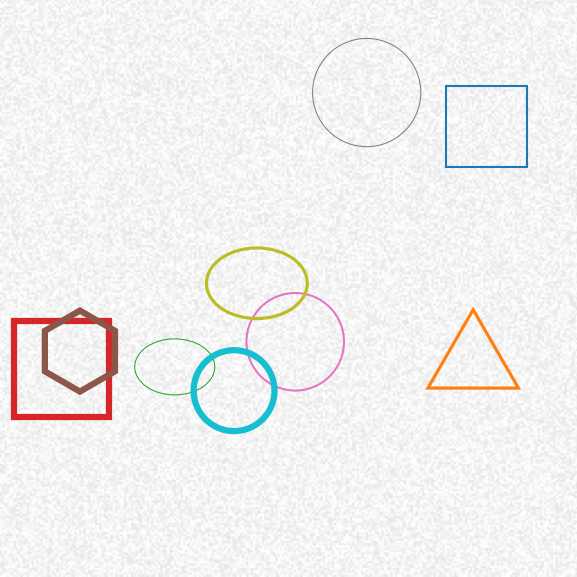[{"shape": "square", "thickness": 1, "radius": 0.35, "center": [0.843, 0.78]}, {"shape": "triangle", "thickness": 1.5, "radius": 0.45, "center": [0.819, 0.372]}, {"shape": "oval", "thickness": 0.5, "radius": 0.35, "center": [0.303, 0.364]}, {"shape": "square", "thickness": 3, "radius": 0.41, "center": [0.107, 0.36]}, {"shape": "hexagon", "thickness": 3, "radius": 0.35, "center": [0.138, 0.391]}, {"shape": "circle", "thickness": 1, "radius": 0.42, "center": [0.511, 0.407]}, {"shape": "circle", "thickness": 0.5, "radius": 0.47, "center": [0.635, 0.839]}, {"shape": "oval", "thickness": 1.5, "radius": 0.44, "center": [0.445, 0.509]}, {"shape": "circle", "thickness": 3, "radius": 0.35, "center": [0.405, 0.323]}]